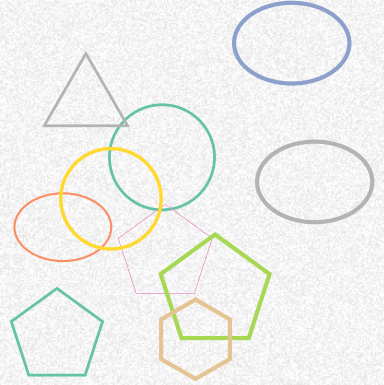[{"shape": "pentagon", "thickness": 2, "radius": 0.62, "center": [0.148, 0.126]}, {"shape": "circle", "thickness": 2, "radius": 0.68, "center": [0.421, 0.591]}, {"shape": "oval", "thickness": 1.5, "radius": 0.63, "center": [0.163, 0.41]}, {"shape": "oval", "thickness": 3, "radius": 0.75, "center": [0.758, 0.888]}, {"shape": "pentagon", "thickness": 0.5, "radius": 0.64, "center": [0.429, 0.341]}, {"shape": "pentagon", "thickness": 3, "radius": 0.74, "center": [0.559, 0.242]}, {"shape": "circle", "thickness": 2.5, "radius": 0.65, "center": [0.288, 0.484]}, {"shape": "hexagon", "thickness": 3, "radius": 0.52, "center": [0.508, 0.119]}, {"shape": "triangle", "thickness": 2, "radius": 0.63, "center": [0.223, 0.736]}, {"shape": "oval", "thickness": 3, "radius": 0.75, "center": [0.817, 0.527]}]